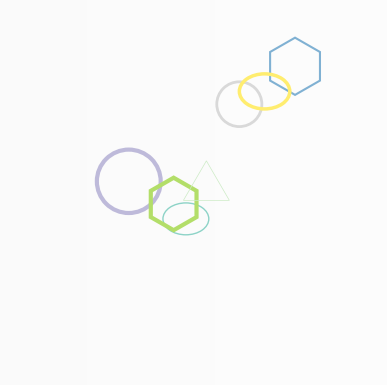[{"shape": "oval", "thickness": 1, "radius": 0.3, "center": [0.48, 0.432]}, {"shape": "circle", "thickness": 3, "radius": 0.41, "center": [0.332, 0.529]}, {"shape": "hexagon", "thickness": 1.5, "radius": 0.37, "center": [0.761, 0.828]}, {"shape": "hexagon", "thickness": 3, "radius": 0.34, "center": [0.448, 0.47]}, {"shape": "circle", "thickness": 2, "radius": 0.29, "center": [0.618, 0.729]}, {"shape": "triangle", "thickness": 0.5, "radius": 0.34, "center": [0.533, 0.514]}, {"shape": "oval", "thickness": 2.5, "radius": 0.33, "center": [0.683, 0.763]}]